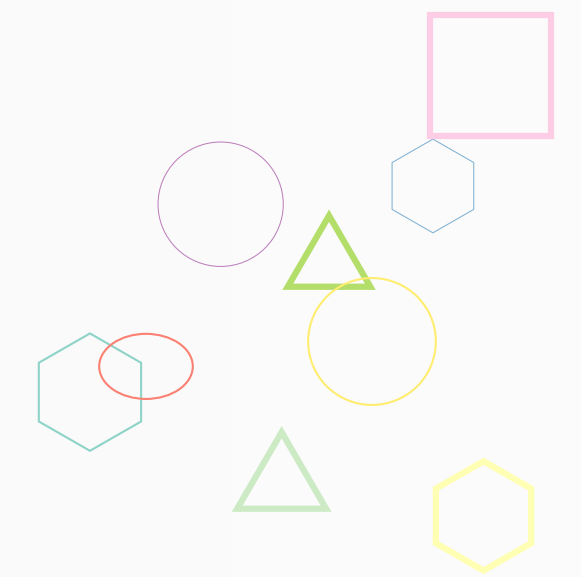[{"shape": "hexagon", "thickness": 1, "radius": 0.51, "center": [0.155, 0.32]}, {"shape": "hexagon", "thickness": 3, "radius": 0.47, "center": [0.832, 0.106]}, {"shape": "oval", "thickness": 1, "radius": 0.4, "center": [0.251, 0.365]}, {"shape": "hexagon", "thickness": 0.5, "radius": 0.41, "center": [0.745, 0.677]}, {"shape": "triangle", "thickness": 3, "radius": 0.41, "center": [0.566, 0.544]}, {"shape": "square", "thickness": 3, "radius": 0.52, "center": [0.844, 0.868]}, {"shape": "circle", "thickness": 0.5, "radius": 0.54, "center": [0.38, 0.645]}, {"shape": "triangle", "thickness": 3, "radius": 0.44, "center": [0.485, 0.162]}, {"shape": "circle", "thickness": 1, "radius": 0.55, "center": [0.64, 0.408]}]